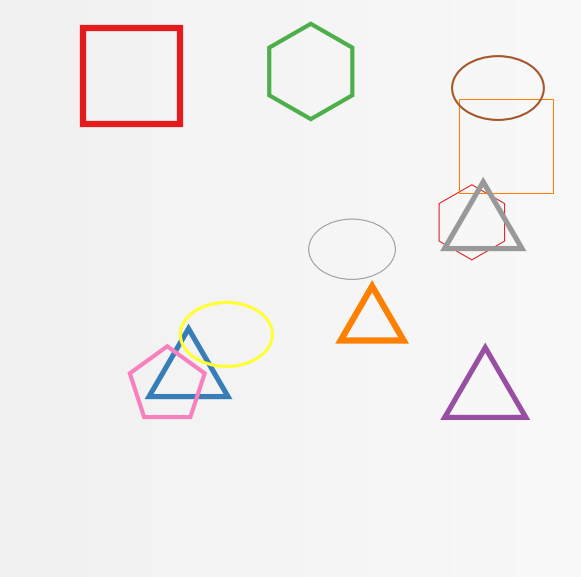[{"shape": "hexagon", "thickness": 0.5, "radius": 0.33, "center": [0.812, 0.614]}, {"shape": "square", "thickness": 3, "radius": 0.42, "center": [0.227, 0.867]}, {"shape": "triangle", "thickness": 2.5, "radius": 0.39, "center": [0.324, 0.352]}, {"shape": "hexagon", "thickness": 2, "radius": 0.41, "center": [0.535, 0.875]}, {"shape": "triangle", "thickness": 2.5, "radius": 0.4, "center": [0.835, 0.317]}, {"shape": "square", "thickness": 0.5, "radius": 0.4, "center": [0.87, 0.746]}, {"shape": "triangle", "thickness": 3, "radius": 0.31, "center": [0.64, 0.441]}, {"shape": "oval", "thickness": 1.5, "radius": 0.4, "center": [0.389, 0.42]}, {"shape": "oval", "thickness": 1, "radius": 0.39, "center": [0.857, 0.847]}, {"shape": "pentagon", "thickness": 2, "radius": 0.34, "center": [0.288, 0.332]}, {"shape": "oval", "thickness": 0.5, "radius": 0.37, "center": [0.606, 0.568]}, {"shape": "triangle", "thickness": 2.5, "radius": 0.38, "center": [0.831, 0.607]}]